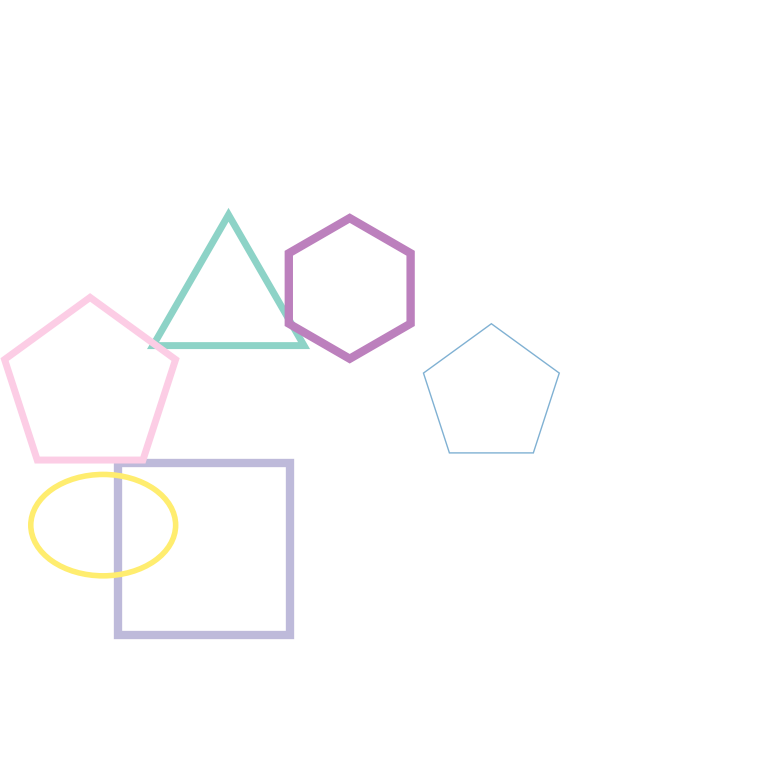[{"shape": "triangle", "thickness": 2.5, "radius": 0.57, "center": [0.297, 0.608]}, {"shape": "square", "thickness": 3, "radius": 0.56, "center": [0.265, 0.287]}, {"shape": "pentagon", "thickness": 0.5, "radius": 0.46, "center": [0.638, 0.487]}, {"shape": "pentagon", "thickness": 2.5, "radius": 0.58, "center": [0.117, 0.497]}, {"shape": "hexagon", "thickness": 3, "radius": 0.46, "center": [0.454, 0.625]}, {"shape": "oval", "thickness": 2, "radius": 0.47, "center": [0.134, 0.318]}]